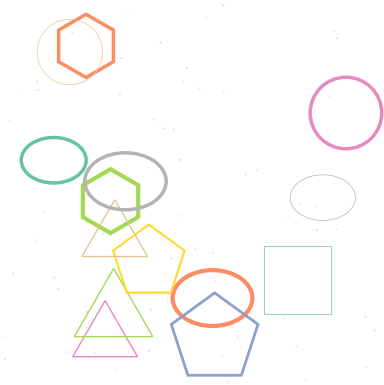[{"shape": "square", "thickness": 0.5, "radius": 0.44, "center": [0.773, 0.273]}, {"shape": "oval", "thickness": 2.5, "radius": 0.42, "center": [0.139, 0.584]}, {"shape": "hexagon", "thickness": 2.5, "radius": 0.41, "center": [0.223, 0.881]}, {"shape": "oval", "thickness": 3, "radius": 0.52, "center": [0.552, 0.226]}, {"shape": "pentagon", "thickness": 2, "radius": 0.59, "center": [0.558, 0.121]}, {"shape": "circle", "thickness": 2.5, "radius": 0.46, "center": [0.899, 0.707]}, {"shape": "triangle", "thickness": 1, "radius": 0.49, "center": [0.273, 0.122]}, {"shape": "triangle", "thickness": 1, "radius": 0.59, "center": [0.295, 0.184]}, {"shape": "hexagon", "thickness": 3, "radius": 0.41, "center": [0.287, 0.478]}, {"shape": "pentagon", "thickness": 1.5, "radius": 0.49, "center": [0.387, 0.319]}, {"shape": "triangle", "thickness": 1, "radius": 0.49, "center": [0.298, 0.383]}, {"shape": "circle", "thickness": 0.5, "radius": 0.43, "center": [0.181, 0.865]}, {"shape": "oval", "thickness": 2.5, "radius": 0.53, "center": [0.326, 0.529]}, {"shape": "oval", "thickness": 0.5, "radius": 0.42, "center": [0.838, 0.487]}]